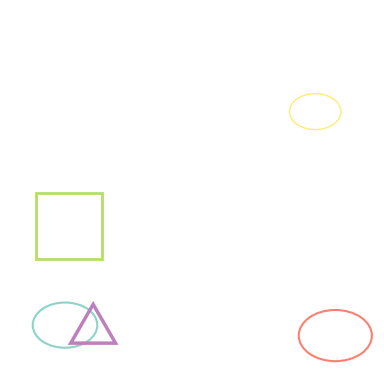[{"shape": "oval", "thickness": 1.5, "radius": 0.42, "center": [0.169, 0.156]}, {"shape": "oval", "thickness": 1.5, "radius": 0.47, "center": [0.871, 0.128]}, {"shape": "square", "thickness": 2, "radius": 0.43, "center": [0.18, 0.413]}, {"shape": "triangle", "thickness": 2.5, "radius": 0.34, "center": [0.242, 0.142]}, {"shape": "oval", "thickness": 1, "radius": 0.33, "center": [0.819, 0.71]}]